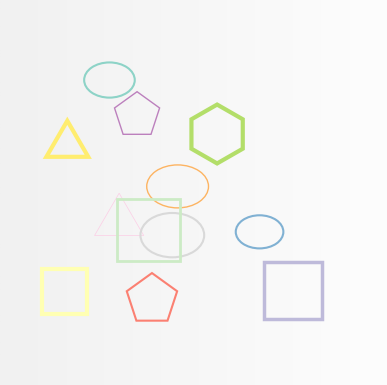[{"shape": "oval", "thickness": 1.5, "radius": 0.33, "center": [0.282, 0.792]}, {"shape": "square", "thickness": 3, "radius": 0.29, "center": [0.167, 0.243]}, {"shape": "square", "thickness": 2.5, "radius": 0.37, "center": [0.756, 0.245]}, {"shape": "pentagon", "thickness": 1.5, "radius": 0.34, "center": [0.392, 0.222]}, {"shape": "oval", "thickness": 1.5, "radius": 0.31, "center": [0.67, 0.398]}, {"shape": "oval", "thickness": 1, "radius": 0.4, "center": [0.458, 0.516]}, {"shape": "hexagon", "thickness": 3, "radius": 0.38, "center": [0.56, 0.652]}, {"shape": "triangle", "thickness": 0.5, "radius": 0.37, "center": [0.307, 0.425]}, {"shape": "oval", "thickness": 1.5, "radius": 0.41, "center": [0.445, 0.389]}, {"shape": "pentagon", "thickness": 1, "radius": 0.31, "center": [0.354, 0.701]}, {"shape": "square", "thickness": 2, "radius": 0.41, "center": [0.384, 0.402]}, {"shape": "triangle", "thickness": 3, "radius": 0.31, "center": [0.174, 0.624]}]